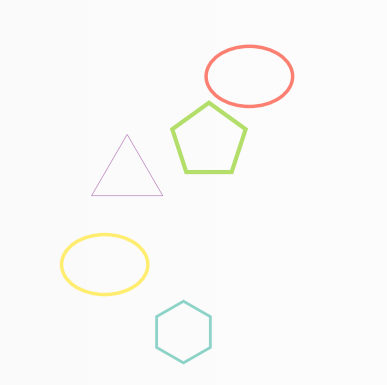[{"shape": "hexagon", "thickness": 2, "radius": 0.4, "center": [0.473, 0.138]}, {"shape": "oval", "thickness": 2.5, "radius": 0.56, "center": [0.644, 0.802]}, {"shape": "pentagon", "thickness": 3, "radius": 0.5, "center": [0.539, 0.634]}, {"shape": "triangle", "thickness": 0.5, "radius": 0.53, "center": [0.328, 0.545]}, {"shape": "oval", "thickness": 2.5, "radius": 0.56, "center": [0.27, 0.313]}]